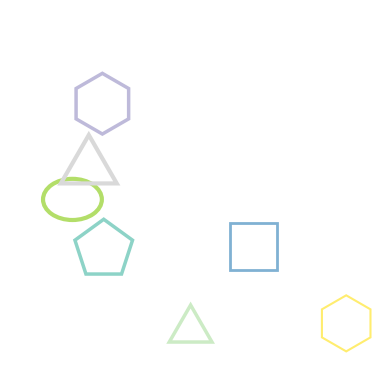[{"shape": "pentagon", "thickness": 2.5, "radius": 0.39, "center": [0.269, 0.352]}, {"shape": "hexagon", "thickness": 2.5, "radius": 0.39, "center": [0.266, 0.731]}, {"shape": "square", "thickness": 2, "radius": 0.3, "center": [0.658, 0.36]}, {"shape": "oval", "thickness": 3, "radius": 0.38, "center": [0.188, 0.482]}, {"shape": "triangle", "thickness": 3, "radius": 0.42, "center": [0.231, 0.565]}, {"shape": "triangle", "thickness": 2.5, "radius": 0.32, "center": [0.495, 0.144]}, {"shape": "hexagon", "thickness": 1.5, "radius": 0.36, "center": [0.899, 0.16]}]